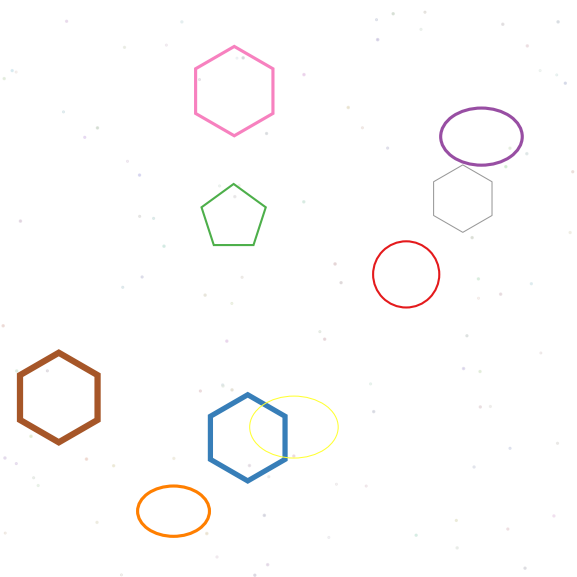[{"shape": "circle", "thickness": 1, "radius": 0.29, "center": [0.703, 0.524]}, {"shape": "hexagon", "thickness": 2.5, "radius": 0.37, "center": [0.429, 0.241]}, {"shape": "pentagon", "thickness": 1, "radius": 0.29, "center": [0.405, 0.622]}, {"shape": "oval", "thickness": 1.5, "radius": 0.35, "center": [0.834, 0.763]}, {"shape": "oval", "thickness": 1.5, "radius": 0.31, "center": [0.3, 0.114]}, {"shape": "oval", "thickness": 0.5, "radius": 0.38, "center": [0.509, 0.26]}, {"shape": "hexagon", "thickness": 3, "radius": 0.39, "center": [0.102, 0.311]}, {"shape": "hexagon", "thickness": 1.5, "radius": 0.39, "center": [0.406, 0.841]}, {"shape": "hexagon", "thickness": 0.5, "radius": 0.29, "center": [0.801, 0.655]}]